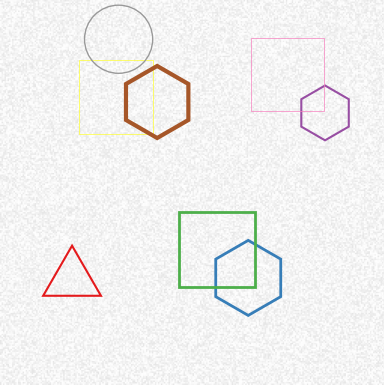[{"shape": "triangle", "thickness": 1.5, "radius": 0.43, "center": [0.187, 0.275]}, {"shape": "hexagon", "thickness": 2, "radius": 0.49, "center": [0.645, 0.278]}, {"shape": "square", "thickness": 2, "radius": 0.49, "center": [0.563, 0.352]}, {"shape": "hexagon", "thickness": 1.5, "radius": 0.36, "center": [0.844, 0.707]}, {"shape": "square", "thickness": 0.5, "radius": 0.48, "center": [0.301, 0.748]}, {"shape": "hexagon", "thickness": 3, "radius": 0.47, "center": [0.408, 0.735]}, {"shape": "square", "thickness": 0.5, "radius": 0.47, "center": [0.746, 0.806]}, {"shape": "circle", "thickness": 1, "radius": 0.44, "center": [0.308, 0.898]}]